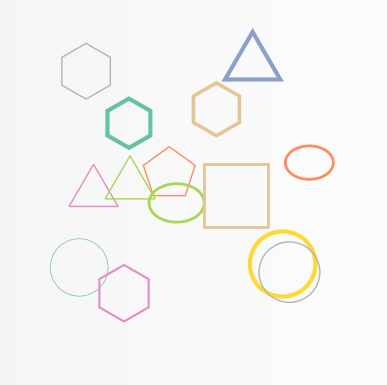[{"shape": "circle", "thickness": 0.5, "radius": 0.37, "center": [0.204, 0.305]}, {"shape": "hexagon", "thickness": 3, "radius": 0.32, "center": [0.333, 0.68]}, {"shape": "oval", "thickness": 2, "radius": 0.31, "center": [0.798, 0.578]}, {"shape": "pentagon", "thickness": 1, "radius": 0.35, "center": [0.437, 0.549]}, {"shape": "triangle", "thickness": 3, "radius": 0.41, "center": [0.652, 0.835]}, {"shape": "triangle", "thickness": 1, "radius": 0.37, "center": [0.241, 0.5]}, {"shape": "hexagon", "thickness": 1.5, "radius": 0.37, "center": [0.32, 0.238]}, {"shape": "triangle", "thickness": 1, "radius": 0.37, "center": [0.336, 0.521]}, {"shape": "oval", "thickness": 2, "radius": 0.36, "center": [0.456, 0.473]}, {"shape": "circle", "thickness": 3, "radius": 0.42, "center": [0.729, 0.314]}, {"shape": "hexagon", "thickness": 2.5, "radius": 0.34, "center": [0.559, 0.716]}, {"shape": "square", "thickness": 2, "radius": 0.41, "center": [0.609, 0.491]}, {"shape": "hexagon", "thickness": 1, "radius": 0.36, "center": [0.222, 0.815]}, {"shape": "circle", "thickness": 1, "radius": 0.39, "center": [0.747, 0.293]}]